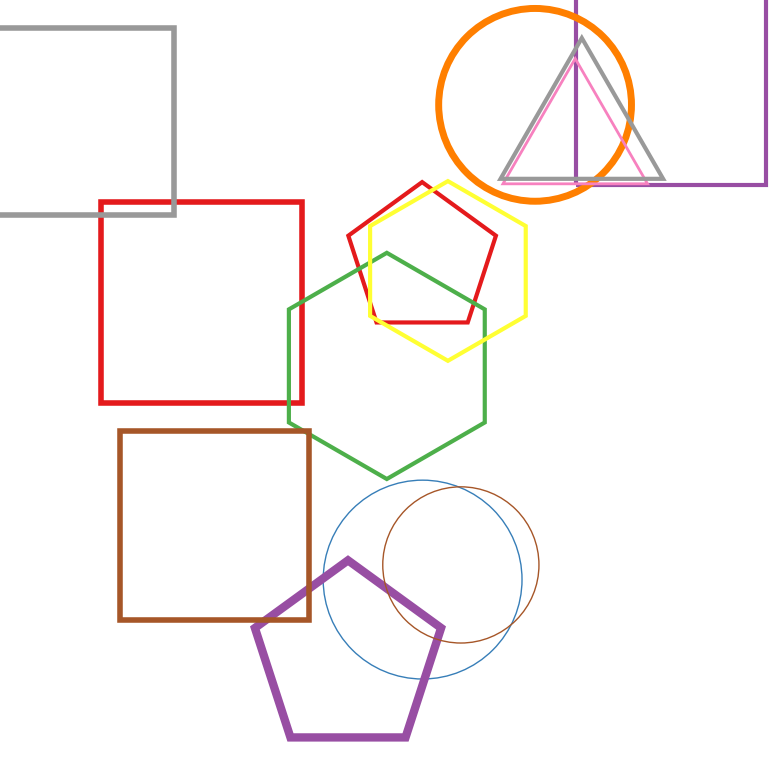[{"shape": "square", "thickness": 2, "radius": 0.65, "center": [0.262, 0.607]}, {"shape": "pentagon", "thickness": 1.5, "radius": 0.5, "center": [0.548, 0.663]}, {"shape": "circle", "thickness": 0.5, "radius": 0.65, "center": [0.549, 0.247]}, {"shape": "hexagon", "thickness": 1.5, "radius": 0.73, "center": [0.502, 0.525]}, {"shape": "pentagon", "thickness": 3, "radius": 0.64, "center": [0.452, 0.145]}, {"shape": "square", "thickness": 1.5, "radius": 0.62, "center": [0.871, 0.883]}, {"shape": "circle", "thickness": 2.5, "radius": 0.63, "center": [0.695, 0.864]}, {"shape": "hexagon", "thickness": 1.5, "radius": 0.58, "center": [0.582, 0.648]}, {"shape": "square", "thickness": 2, "radius": 0.61, "center": [0.279, 0.317]}, {"shape": "circle", "thickness": 0.5, "radius": 0.51, "center": [0.599, 0.266]}, {"shape": "triangle", "thickness": 1, "radius": 0.54, "center": [0.747, 0.815]}, {"shape": "square", "thickness": 2, "radius": 0.61, "center": [0.104, 0.842]}, {"shape": "triangle", "thickness": 1.5, "radius": 0.61, "center": [0.756, 0.829]}]